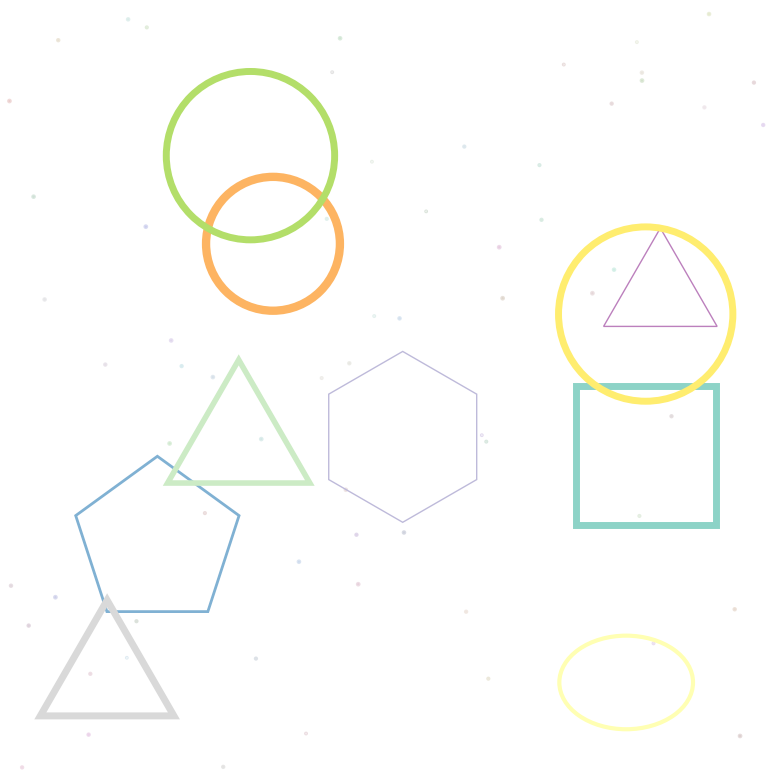[{"shape": "square", "thickness": 2.5, "radius": 0.45, "center": [0.839, 0.409]}, {"shape": "oval", "thickness": 1.5, "radius": 0.43, "center": [0.813, 0.114]}, {"shape": "hexagon", "thickness": 0.5, "radius": 0.55, "center": [0.523, 0.433]}, {"shape": "pentagon", "thickness": 1, "radius": 0.56, "center": [0.204, 0.296]}, {"shape": "circle", "thickness": 3, "radius": 0.43, "center": [0.355, 0.683]}, {"shape": "circle", "thickness": 2.5, "radius": 0.55, "center": [0.325, 0.798]}, {"shape": "triangle", "thickness": 2.5, "radius": 0.5, "center": [0.139, 0.12]}, {"shape": "triangle", "thickness": 0.5, "radius": 0.43, "center": [0.858, 0.619]}, {"shape": "triangle", "thickness": 2, "radius": 0.53, "center": [0.31, 0.426]}, {"shape": "circle", "thickness": 2.5, "radius": 0.57, "center": [0.839, 0.592]}]